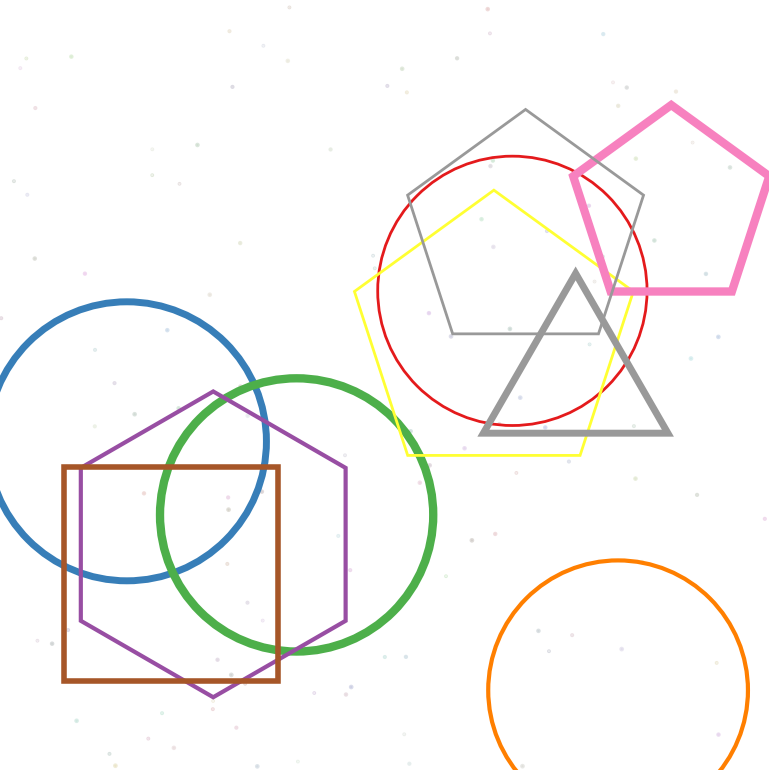[{"shape": "circle", "thickness": 1, "radius": 0.87, "center": [0.665, 0.622]}, {"shape": "circle", "thickness": 2.5, "radius": 0.91, "center": [0.165, 0.427]}, {"shape": "circle", "thickness": 3, "radius": 0.89, "center": [0.385, 0.331]}, {"shape": "hexagon", "thickness": 1.5, "radius": 0.99, "center": [0.277, 0.293]}, {"shape": "circle", "thickness": 1.5, "radius": 0.84, "center": [0.803, 0.104]}, {"shape": "pentagon", "thickness": 1, "radius": 0.95, "center": [0.641, 0.563]}, {"shape": "square", "thickness": 2, "radius": 0.7, "center": [0.222, 0.255]}, {"shape": "pentagon", "thickness": 3, "radius": 0.67, "center": [0.872, 0.73]}, {"shape": "pentagon", "thickness": 1, "radius": 0.81, "center": [0.683, 0.697]}, {"shape": "triangle", "thickness": 2.5, "radius": 0.69, "center": [0.748, 0.507]}]